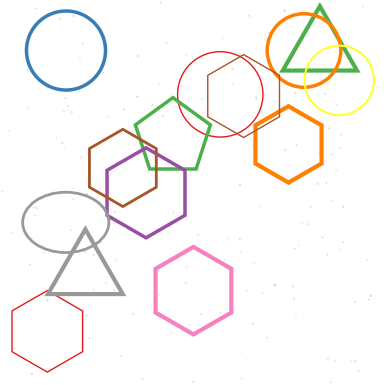[{"shape": "circle", "thickness": 1, "radius": 0.55, "center": [0.572, 0.755]}, {"shape": "hexagon", "thickness": 1, "radius": 0.53, "center": [0.123, 0.139]}, {"shape": "circle", "thickness": 2.5, "radius": 0.51, "center": [0.171, 0.869]}, {"shape": "triangle", "thickness": 3, "radius": 0.56, "center": [0.831, 0.872]}, {"shape": "pentagon", "thickness": 2.5, "radius": 0.51, "center": [0.449, 0.644]}, {"shape": "hexagon", "thickness": 2.5, "radius": 0.58, "center": [0.379, 0.499]}, {"shape": "circle", "thickness": 2.5, "radius": 0.48, "center": [0.79, 0.869]}, {"shape": "hexagon", "thickness": 3, "radius": 0.5, "center": [0.749, 0.625]}, {"shape": "circle", "thickness": 1.5, "radius": 0.45, "center": [0.881, 0.791]}, {"shape": "hexagon", "thickness": 1, "radius": 0.54, "center": [0.633, 0.75]}, {"shape": "hexagon", "thickness": 2, "radius": 0.5, "center": [0.319, 0.564]}, {"shape": "hexagon", "thickness": 3, "radius": 0.57, "center": [0.502, 0.245]}, {"shape": "triangle", "thickness": 3, "radius": 0.56, "center": [0.222, 0.292]}, {"shape": "oval", "thickness": 2, "radius": 0.56, "center": [0.171, 0.422]}]